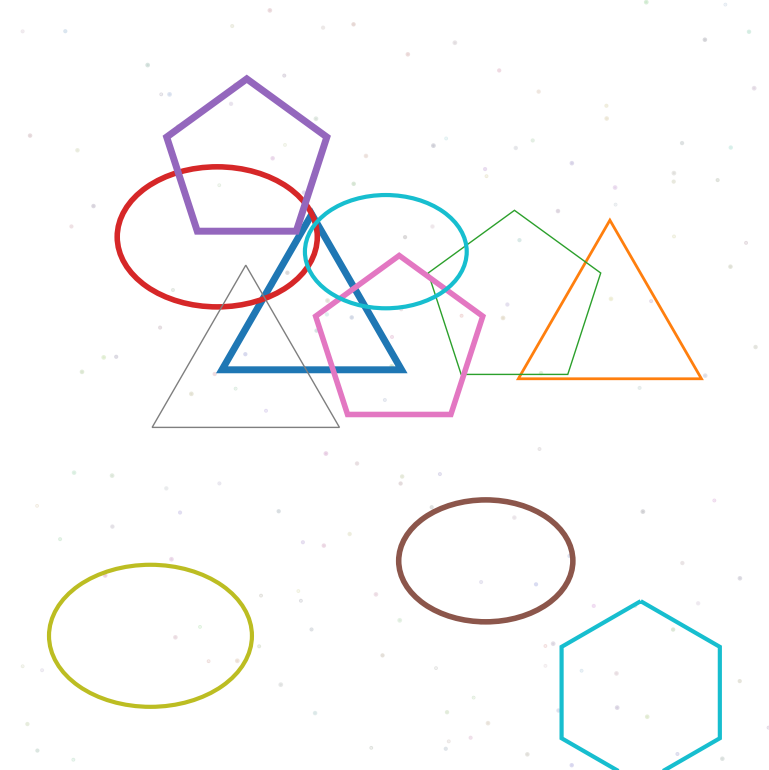[{"shape": "triangle", "thickness": 2.5, "radius": 0.67, "center": [0.405, 0.587]}, {"shape": "triangle", "thickness": 1, "radius": 0.69, "center": [0.792, 0.577]}, {"shape": "pentagon", "thickness": 0.5, "radius": 0.59, "center": [0.668, 0.609]}, {"shape": "oval", "thickness": 2, "radius": 0.65, "center": [0.282, 0.692]}, {"shape": "pentagon", "thickness": 2.5, "radius": 0.55, "center": [0.32, 0.788]}, {"shape": "oval", "thickness": 2, "radius": 0.57, "center": [0.631, 0.272]}, {"shape": "pentagon", "thickness": 2, "radius": 0.57, "center": [0.518, 0.554]}, {"shape": "triangle", "thickness": 0.5, "radius": 0.7, "center": [0.319, 0.515]}, {"shape": "oval", "thickness": 1.5, "radius": 0.66, "center": [0.195, 0.174]}, {"shape": "hexagon", "thickness": 1.5, "radius": 0.59, "center": [0.832, 0.101]}, {"shape": "oval", "thickness": 1.5, "radius": 0.53, "center": [0.501, 0.673]}]